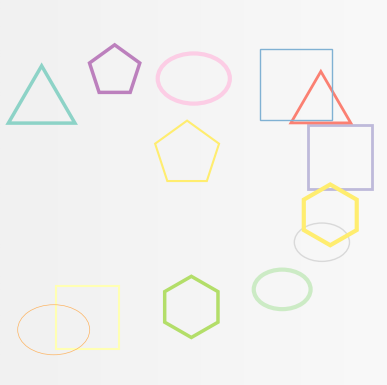[{"shape": "triangle", "thickness": 2.5, "radius": 0.5, "center": [0.107, 0.73]}, {"shape": "square", "thickness": 1.5, "radius": 0.41, "center": [0.227, 0.175]}, {"shape": "square", "thickness": 2, "radius": 0.41, "center": [0.876, 0.592]}, {"shape": "triangle", "thickness": 2, "radius": 0.45, "center": [0.828, 0.725]}, {"shape": "square", "thickness": 1, "radius": 0.46, "center": [0.764, 0.78]}, {"shape": "oval", "thickness": 0.5, "radius": 0.46, "center": [0.139, 0.144]}, {"shape": "hexagon", "thickness": 2.5, "radius": 0.4, "center": [0.494, 0.203]}, {"shape": "oval", "thickness": 3, "radius": 0.47, "center": [0.5, 0.796]}, {"shape": "oval", "thickness": 1, "radius": 0.36, "center": [0.831, 0.371]}, {"shape": "pentagon", "thickness": 2.5, "radius": 0.34, "center": [0.296, 0.815]}, {"shape": "oval", "thickness": 3, "radius": 0.37, "center": [0.728, 0.248]}, {"shape": "pentagon", "thickness": 1.5, "radius": 0.43, "center": [0.483, 0.6]}, {"shape": "hexagon", "thickness": 3, "radius": 0.39, "center": [0.852, 0.442]}]